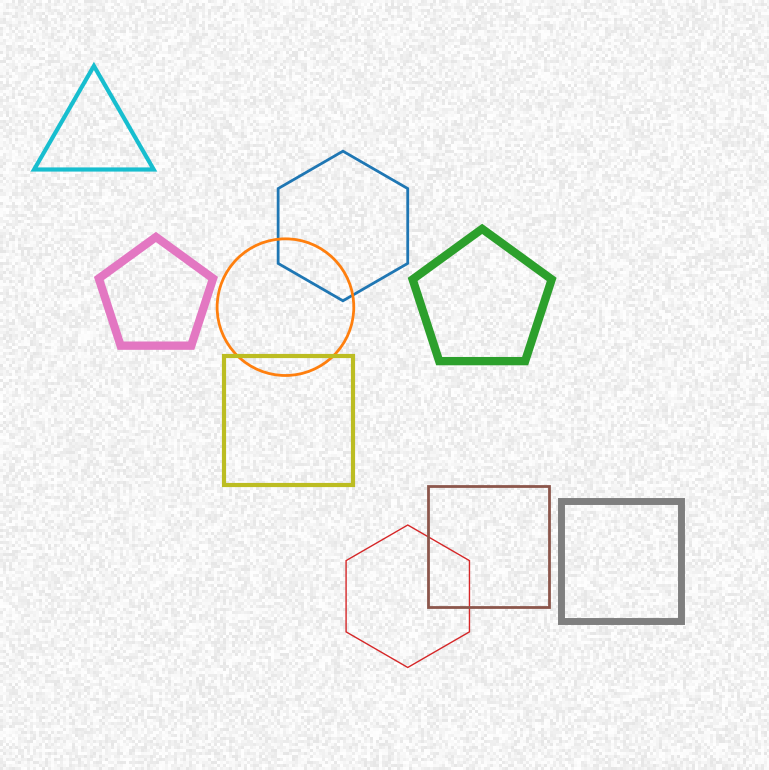[{"shape": "hexagon", "thickness": 1, "radius": 0.49, "center": [0.445, 0.707]}, {"shape": "circle", "thickness": 1, "radius": 0.44, "center": [0.371, 0.601]}, {"shape": "pentagon", "thickness": 3, "radius": 0.47, "center": [0.626, 0.608]}, {"shape": "hexagon", "thickness": 0.5, "radius": 0.46, "center": [0.53, 0.226]}, {"shape": "square", "thickness": 1, "radius": 0.39, "center": [0.635, 0.29]}, {"shape": "pentagon", "thickness": 3, "radius": 0.39, "center": [0.203, 0.614]}, {"shape": "square", "thickness": 2.5, "radius": 0.39, "center": [0.806, 0.272]}, {"shape": "square", "thickness": 1.5, "radius": 0.42, "center": [0.375, 0.454]}, {"shape": "triangle", "thickness": 1.5, "radius": 0.45, "center": [0.122, 0.825]}]